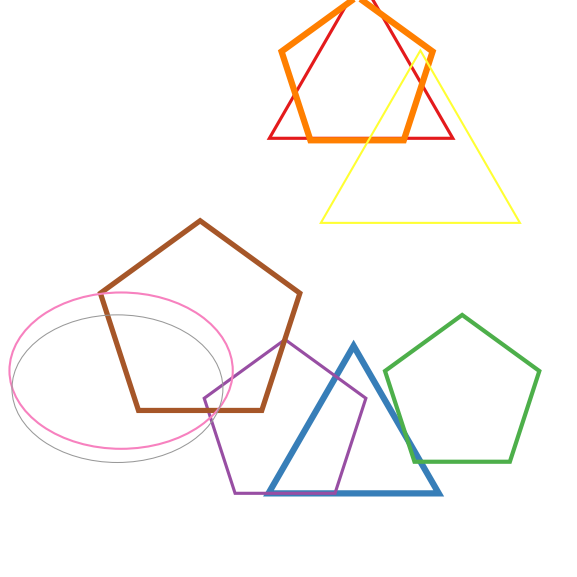[{"shape": "triangle", "thickness": 1.5, "radius": 0.92, "center": [0.625, 0.851]}, {"shape": "triangle", "thickness": 3, "radius": 0.85, "center": [0.612, 0.23]}, {"shape": "pentagon", "thickness": 2, "radius": 0.7, "center": [0.8, 0.313]}, {"shape": "pentagon", "thickness": 1.5, "radius": 0.74, "center": [0.494, 0.264]}, {"shape": "pentagon", "thickness": 3, "radius": 0.69, "center": [0.618, 0.867]}, {"shape": "triangle", "thickness": 1, "radius": 1.0, "center": [0.728, 0.713]}, {"shape": "pentagon", "thickness": 2.5, "radius": 0.91, "center": [0.347, 0.435]}, {"shape": "oval", "thickness": 1, "radius": 0.97, "center": [0.21, 0.357]}, {"shape": "oval", "thickness": 0.5, "radius": 0.91, "center": [0.203, 0.326]}]